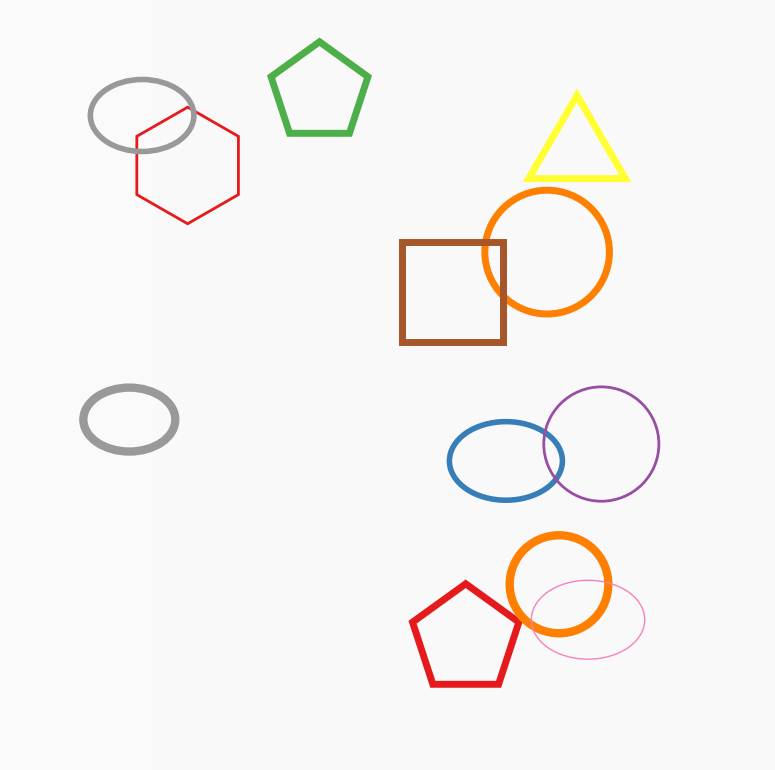[{"shape": "hexagon", "thickness": 1, "radius": 0.38, "center": [0.242, 0.785]}, {"shape": "pentagon", "thickness": 2.5, "radius": 0.36, "center": [0.601, 0.17]}, {"shape": "oval", "thickness": 2, "radius": 0.36, "center": [0.653, 0.401]}, {"shape": "pentagon", "thickness": 2.5, "radius": 0.33, "center": [0.412, 0.88]}, {"shape": "circle", "thickness": 1, "radius": 0.37, "center": [0.776, 0.423]}, {"shape": "circle", "thickness": 3, "radius": 0.32, "center": [0.721, 0.241]}, {"shape": "circle", "thickness": 2.5, "radius": 0.4, "center": [0.706, 0.673]}, {"shape": "triangle", "thickness": 2.5, "radius": 0.36, "center": [0.745, 0.804]}, {"shape": "square", "thickness": 2.5, "radius": 0.32, "center": [0.584, 0.621]}, {"shape": "oval", "thickness": 0.5, "radius": 0.37, "center": [0.759, 0.195]}, {"shape": "oval", "thickness": 3, "radius": 0.3, "center": [0.167, 0.455]}, {"shape": "oval", "thickness": 2, "radius": 0.33, "center": [0.183, 0.85]}]